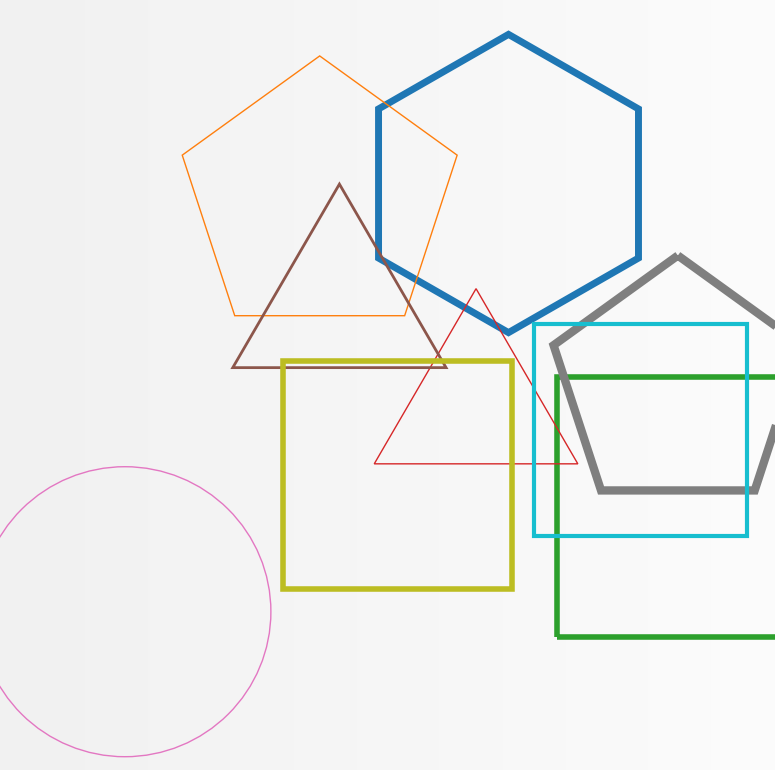[{"shape": "hexagon", "thickness": 2.5, "radius": 0.97, "center": [0.656, 0.762]}, {"shape": "pentagon", "thickness": 0.5, "radius": 0.93, "center": [0.413, 0.741]}, {"shape": "square", "thickness": 2, "radius": 0.84, "center": [0.887, 0.341]}, {"shape": "triangle", "thickness": 0.5, "radius": 0.76, "center": [0.614, 0.473]}, {"shape": "triangle", "thickness": 1, "radius": 0.79, "center": [0.438, 0.602]}, {"shape": "circle", "thickness": 0.5, "radius": 0.94, "center": [0.161, 0.206]}, {"shape": "pentagon", "thickness": 3, "radius": 0.84, "center": [0.875, 0.5]}, {"shape": "square", "thickness": 2, "radius": 0.74, "center": [0.513, 0.383]}, {"shape": "square", "thickness": 1.5, "radius": 0.69, "center": [0.826, 0.441]}]